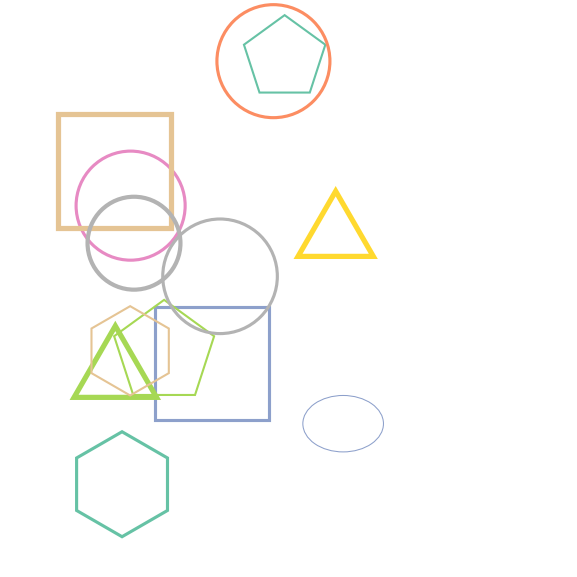[{"shape": "pentagon", "thickness": 1, "radius": 0.37, "center": [0.493, 0.899]}, {"shape": "hexagon", "thickness": 1.5, "radius": 0.45, "center": [0.211, 0.161]}, {"shape": "circle", "thickness": 1.5, "radius": 0.49, "center": [0.473, 0.893]}, {"shape": "oval", "thickness": 0.5, "radius": 0.35, "center": [0.594, 0.265]}, {"shape": "square", "thickness": 1.5, "radius": 0.49, "center": [0.367, 0.37]}, {"shape": "circle", "thickness": 1.5, "radius": 0.47, "center": [0.226, 0.643]}, {"shape": "pentagon", "thickness": 1, "radius": 0.46, "center": [0.284, 0.389]}, {"shape": "triangle", "thickness": 2.5, "radius": 0.41, "center": [0.2, 0.352]}, {"shape": "triangle", "thickness": 2.5, "radius": 0.38, "center": [0.581, 0.593]}, {"shape": "hexagon", "thickness": 1, "radius": 0.39, "center": [0.225, 0.392]}, {"shape": "square", "thickness": 2.5, "radius": 0.49, "center": [0.198, 0.703]}, {"shape": "circle", "thickness": 1.5, "radius": 0.5, "center": [0.381, 0.521]}, {"shape": "circle", "thickness": 2, "radius": 0.4, "center": [0.232, 0.578]}]